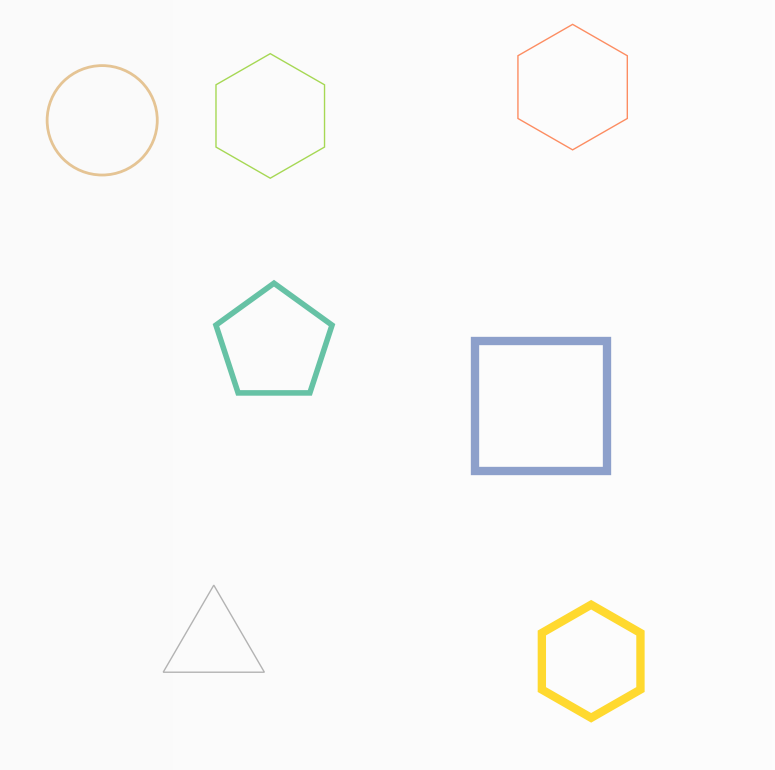[{"shape": "pentagon", "thickness": 2, "radius": 0.39, "center": [0.354, 0.553]}, {"shape": "hexagon", "thickness": 0.5, "radius": 0.41, "center": [0.739, 0.887]}, {"shape": "square", "thickness": 3, "radius": 0.42, "center": [0.698, 0.472]}, {"shape": "hexagon", "thickness": 0.5, "radius": 0.4, "center": [0.349, 0.849]}, {"shape": "hexagon", "thickness": 3, "radius": 0.37, "center": [0.763, 0.141]}, {"shape": "circle", "thickness": 1, "radius": 0.36, "center": [0.132, 0.844]}, {"shape": "triangle", "thickness": 0.5, "radius": 0.38, "center": [0.276, 0.165]}]